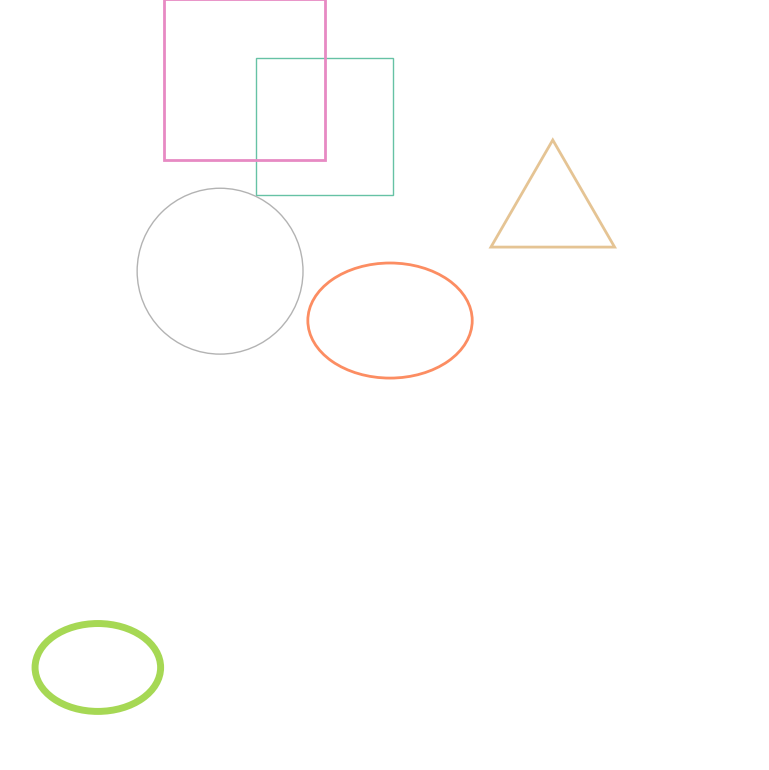[{"shape": "square", "thickness": 0.5, "radius": 0.45, "center": [0.422, 0.836]}, {"shape": "oval", "thickness": 1, "radius": 0.53, "center": [0.507, 0.584]}, {"shape": "square", "thickness": 1, "radius": 0.52, "center": [0.318, 0.897]}, {"shape": "oval", "thickness": 2.5, "radius": 0.41, "center": [0.127, 0.133]}, {"shape": "triangle", "thickness": 1, "radius": 0.46, "center": [0.718, 0.725]}, {"shape": "circle", "thickness": 0.5, "radius": 0.54, "center": [0.286, 0.648]}]